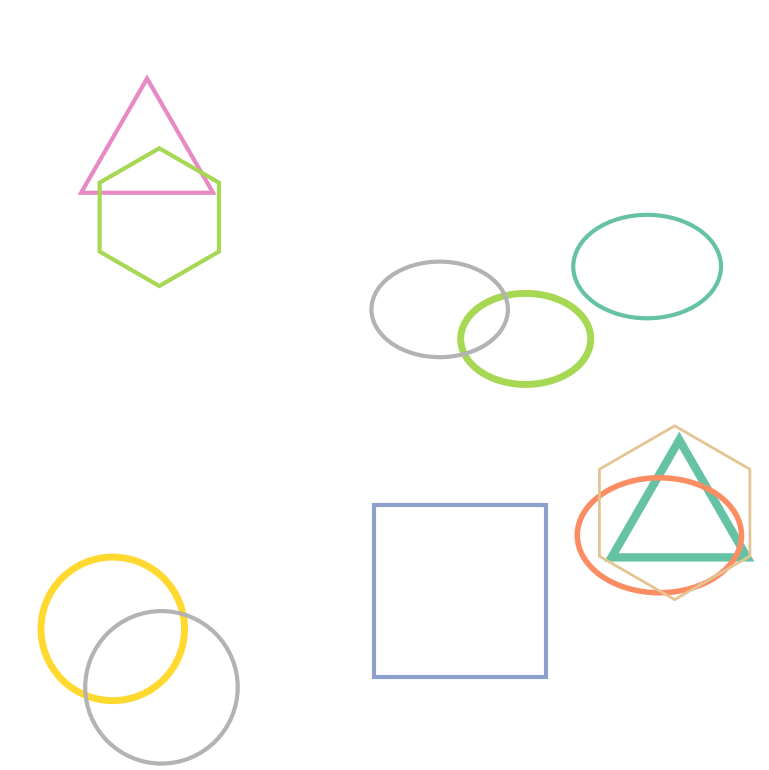[{"shape": "oval", "thickness": 1.5, "radius": 0.48, "center": [0.84, 0.654]}, {"shape": "triangle", "thickness": 3, "radius": 0.51, "center": [0.882, 0.327]}, {"shape": "oval", "thickness": 2, "radius": 0.53, "center": [0.856, 0.305]}, {"shape": "square", "thickness": 1.5, "radius": 0.56, "center": [0.598, 0.232]}, {"shape": "triangle", "thickness": 1.5, "radius": 0.49, "center": [0.191, 0.799]}, {"shape": "oval", "thickness": 2.5, "radius": 0.42, "center": [0.683, 0.56]}, {"shape": "hexagon", "thickness": 1.5, "radius": 0.45, "center": [0.207, 0.718]}, {"shape": "circle", "thickness": 2.5, "radius": 0.47, "center": [0.146, 0.183]}, {"shape": "hexagon", "thickness": 1, "radius": 0.56, "center": [0.876, 0.334]}, {"shape": "oval", "thickness": 1.5, "radius": 0.44, "center": [0.571, 0.598]}, {"shape": "circle", "thickness": 1.5, "radius": 0.5, "center": [0.21, 0.107]}]